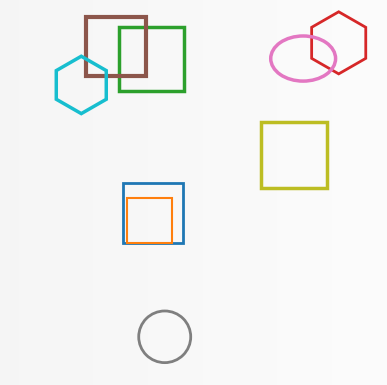[{"shape": "square", "thickness": 2, "radius": 0.39, "center": [0.395, 0.446]}, {"shape": "square", "thickness": 1.5, "radius": 0.29, "center": [0.385, 0.428]}, {"shape": "square", "thickness": 2.5, "radius": 0.42, "center": [0.391, 0.846]}, {"shape": "hexagon", "thickness": 2, "radius": 0.4, "center": [0.874, 0.889]}, {"shape": "square", "thickness": 3, "radius": 0.38, "center": [0.299, 0.88]}, {"shape": "oval", "thickness": 2.5, "radius": 0.42, "center": [0.782, 0.848]}, {"shape": "circle", "thickness": 2, "radius": 0.34, "center": [0.425, 0.125]}, {"shape": "square", "thickness": 2.5, "radius": 0.43, "center": [0.758, 0.597]}, {"shape": "hexagon", "thickness": 2.5, "radius": 0.37, "center": [0.21, 0.779]}]